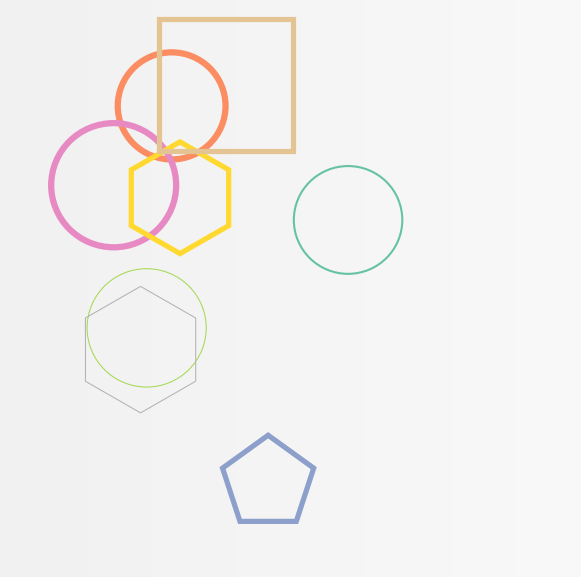[{"shape": "circle", "thickness": 1, "radius": 0.47, "center": [0.599, 0.618]}, {"shape": "circle", "thickness": 3, "radius": 0.46, "center": [0.295, 0.816]}, {"shape": "pentagon", "thickness": 2.5, "radius": 0.41, "center": [0.461, 0.163]}, {"shape": "circle", "thickness": 3, "radius": 0.54, "center": [0.196, 0.678]}, {"shape": "circle", "thickness": 0.5, "radius": 0.51, "center": [0.252, 0.431]}, {"shape": "hexagon", "thickness": 2.5, "radius": 0.48, "center": [0.31, 0.657]}, {"shape": "square", "thickness": 2.5, "radius": 0.57, "center": [0.389, 0.852]}, {"shape": "hexagon", "thickness": 0.5, "radius": 0.55, "center": [0.242, 0.394]}]